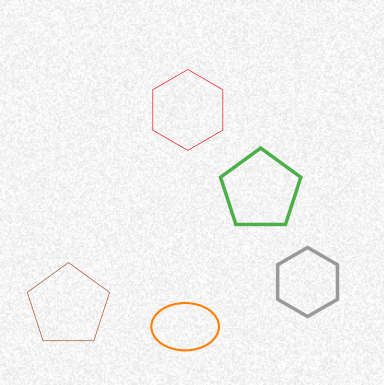[{"shape": "hexagon", "thickness": 0.5, "radius": 0.53, "center": [0.488, 0.714]}, {"shape": "pentagon", "thickness": 2.5, "radius": 0.55, "center": [0.677, 0.506]}, {"shape": "oval", "thickness": 1.5, "radius": 0.44, "center": [0.481, 0.151]}, {"shape": "pentagon", "thickness": 0.5, "radius": 0.56, "center": [0.178, 0.206]}, {"shape": "hexagon", "thickness": 2.5, "radius": 0.45, "center": [0.799, 0.267]}]